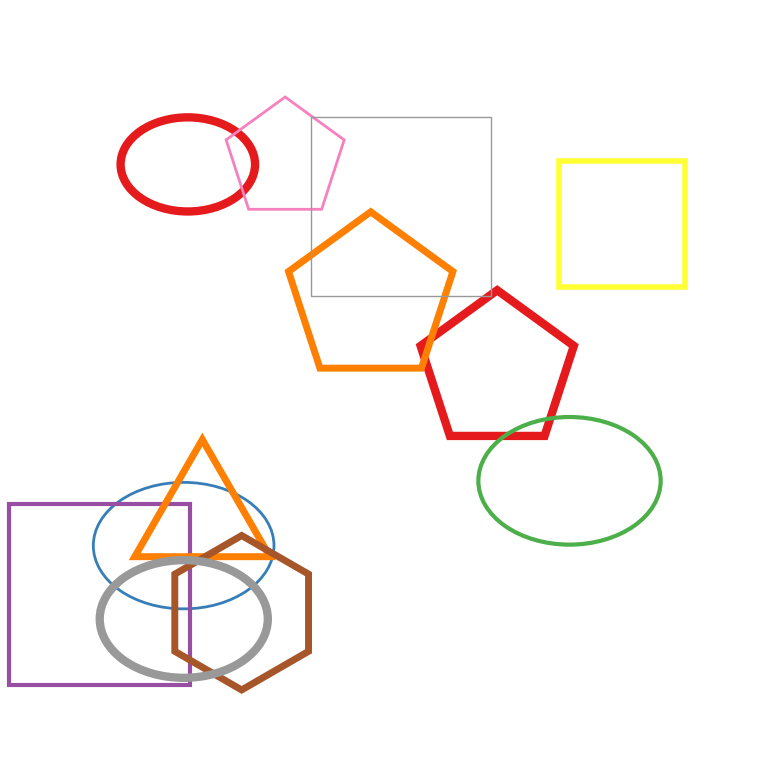[{"shape": "pentagon", "thickness": 3, "radius": 0.52, "center": [0.646, 0.518]}, {"shape": "oval", "thickness": 3, "radius": 0.44, "center": [0.244, 0.786]}, {"shape": "oval", "thickness": 1, "radius": 0.59, "center": [0.238, 0.291]}, {"shape": "oval", "thickness": 1.5, "radius": 0.59, "center": [0.74, 0.376]}, {"shape": "square", "thickness": 1.5, "radius": 0.59, "center": [0.129, 0.228]}, {"shape": "triangle", "thickness": 2.5, "radius": 0.51, "center": [0.263, 0.328]}, {"shape": "pentagon", "thickness": 2.5, "radius": 0.56, "center": [0.481, 0.613]}, {"shape": "square", "thickness": 2, "radius": 0.41, "center": [0.808, 0.709]}, {"shape": "hexagon", "thickness": 2.5, "radius": 0.5, "center": [0.314, 0.204]}, {"shape": "pentagon", "thickness": 1, "radius": 0.4, "center": [0.37, 0.793]}, {"shape": "square", "thickness": 0.5, "radius": 0.58, "center": [0.521, 0.732]}, {"shape": "oval", "thickness": 3, "radius": 0.55, "center": [0.239, 0.196]}]